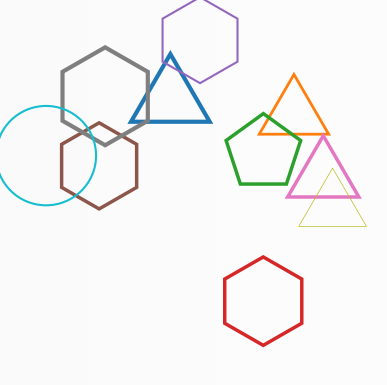[{"shape": "triangle", "thickness": 3, "radius": 0.59, "center": [0.44, 0.742]}, {"shape": "triangle", "thickness": 2, "radius": 0.52, "center": [0.759, 0.703]}, {"shape": "pentagon", "thickness": 2.5, "radius": 0.51, "center": [0.68, 0.604]}, {"shape": "hexagon", "thickness": 2.5, "radius": 0.57, "center": [0.679, 0.218]}, {"shape": "hexagon", "thickness": 1.5, "radius": 0.56, "center": [0.516, 0.896]}, {"shape": "hexagon", "thickness": 2.5, "radius": 0.56, "center": [0.256, 0.569]}, {"shape": "triangle", "thickness": 2.5, "radius": 0.53, "center": [0.834, 0.541]}, {"shape": "hexagon", "thickness": 3, "radius": 0.64, "center": [0.271, 0.75]}, {"shape": "triangle", "thickness": 0.5, "radius": 0.51, "center": [0.858, 0.462]}, {"shape": "circle", "thickness": 1.5, "radius": 0.65, "center": [0.119, 0.596]}]